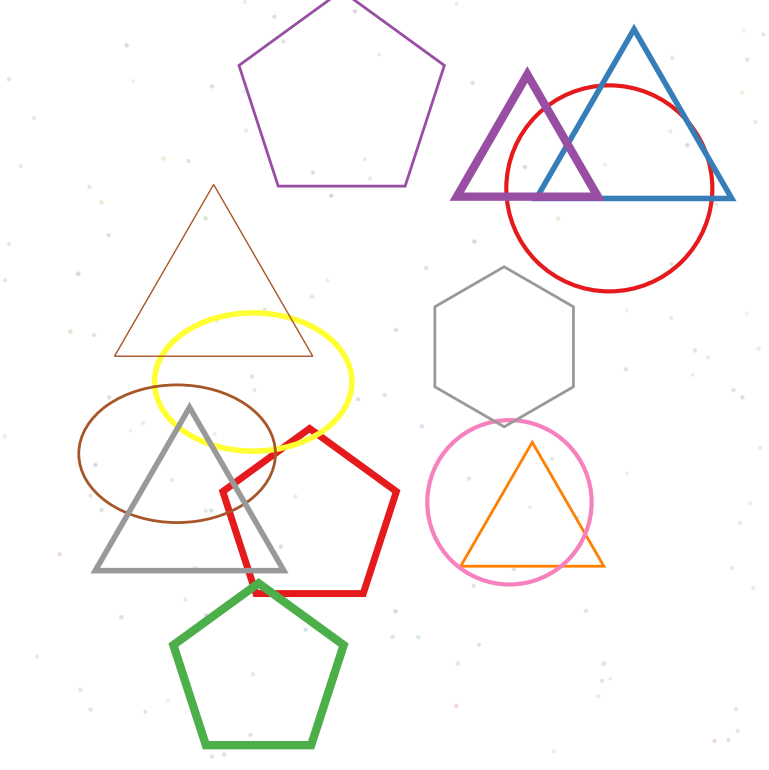[{"shape": "pentagon", "thickness": 2.5, "radius": 0.59, "center": [0.402, 0.325]}, {"shape": "circle", "thickness": 1.5, "radius": 0.67, "center": [0.791, 0.755]}, {"shape": "triangle", "thickness": 2, "radius": 0.73, "center": [0.823, 0.816]}, {"shape": "pentagon", "thickness": 3, "radius": 0.58, "center": [0.336, 0.126]}, {"shape": "pentagon", "thickness": 1, "radius": 0.7, "center": [0.444, 0.872]}, {"shape": "triangle", "thickness": 3, "radius": 0.53, "center": [0.685, 0.797]}, {"shape": "triangle", "thickness": 1, "radius": 0.54, "center": [0.691, 0.318]}, {"shape": "oval", "thickness": 2, "radius": 0.64, "center": [0.329, 0.504]}, {"shape": "triangle", "thickness": 0.5, "radius": 0.74, "center": [0.277, 0.612]}, {"shape": "oval", "thickness": 1, "radius": 0.64, "center": [0.23, 0.411]}, {"shape": "circle", "thickness": 1.5, "radius": 0.53, "center": [0.662, 0.348]}, {"shape": "hexagon", "thickness": 1, "radius": 0.52, "center": [0.655, 0.55]}, {"shape": "triangle", "thickness": 2, "radius": 0.71, "center": [0.246, 0.33]}]